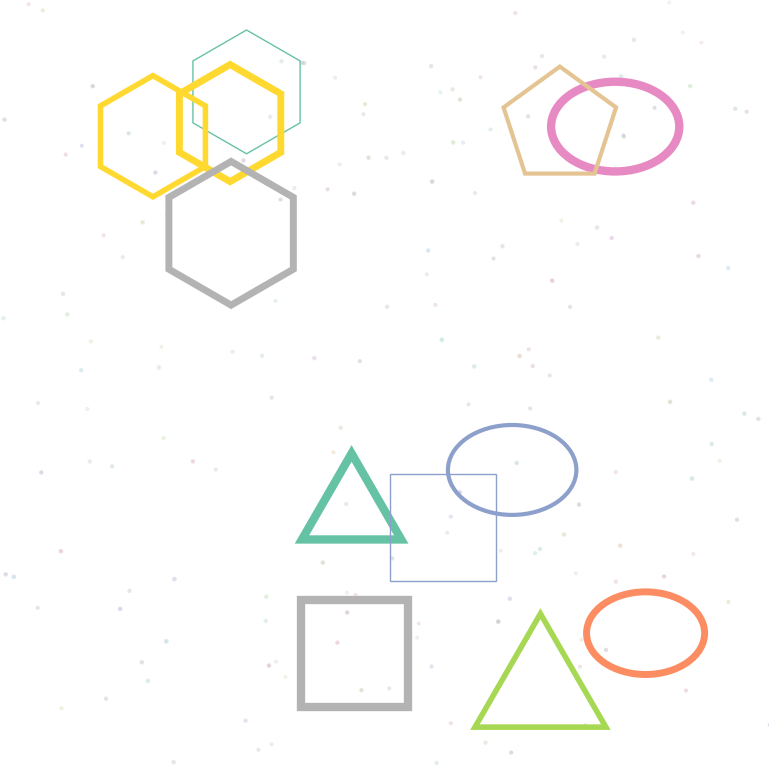[{"shape": "hexagon", "thickness": 0.5, "radius": 0.4, "center": [0.32, 0.881]}, {"shape": "triangle", "thickness": 3, "radius": 0.37, "center": [0.457, 0.337]}, {"shape": "oval", "thickness": 2.5, "radius": 0.38, "center": [0.838, 0.178]}, {"shape": "square", "thickness": 0.5, "radius": 0.34, "center": [0.575, 0.315]}, {"shape": "oval", "thickness": 1.5, "radius": 0.42, "center": [0.665, 0.39]}, {"shape": "oval", "thickness": 3, "radius": 0.42, "center": [0.799, 0.836]}, {"shape": "triangle", "thickness": 2, "radius": 0.49, "center": [0.702, 0.105]}, {"shape": "hexagon", "thickness": 2.5, "radius": 0.38, "center": [0.299, 0.84]}, {"shape": "hexagon", "thickness": 2, "radius": 0.39, "center": [0.199, 0.823]}, {"shape": "pentagon", "thickness": 1.5, "radius": 0.38, "center": [0.727, 0.837]}, {"shape": "hexagon", "thickness": 2.5, "radius": 0.47, "center": [0.3, 0.697]}, {"shape": "square", "thickness": 3, "radius": 0.35, "center": [0.46, 0.152]}]